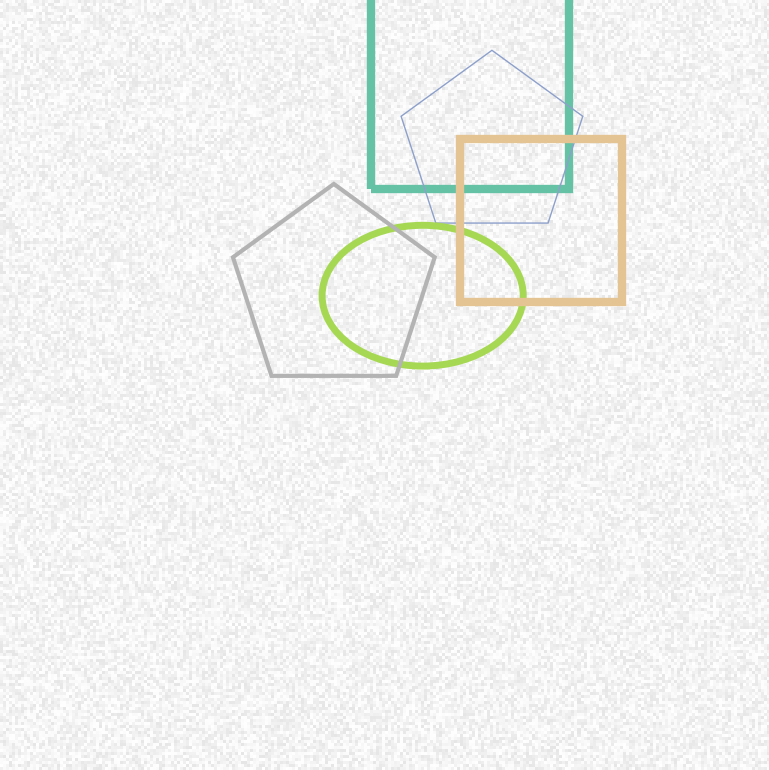[{"shape": "square", "thickness": 3, "radius": 0.64, "center": [0.61, 0.883]}, {"shape": "pentagon", "thickness": 0.5, "radius": 0.62, "center": [0.639, 0.811]}, {"shape": "oval", "thickness": 2.5, "radius": 0.65, "center": [0.549, 0.616]}, {"shape": "square", "thickness": 3, "radius": 0.53, "center": [0.703, 0.714]}, {"shape": "pentagon", "thickness": 1.5, "radius": 0.69, "center": [0.434, 0.623]}]